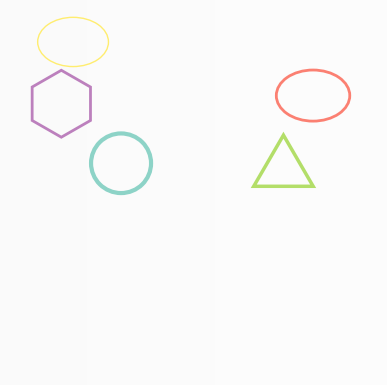[{"shape": "circle", "thickness": 3, "radius": 0.39, "center": [0.312, 0.576]}, {"shape": "oval", "thickness": 2, "radius": 0.47, "center": [0.808, 0.752]}, {"shape": "triangle", "thickness": 2.5, "radius": 0.44, "center": [0.731, 0.56]}, {"shape": "hexagon", "thickness": 2, "radius": 0.43, "center": [0.158, 0.731]}, {"shape": "oval", "thickness": 1, "radius": 0.46, "center": [0.189, 0.891]}]